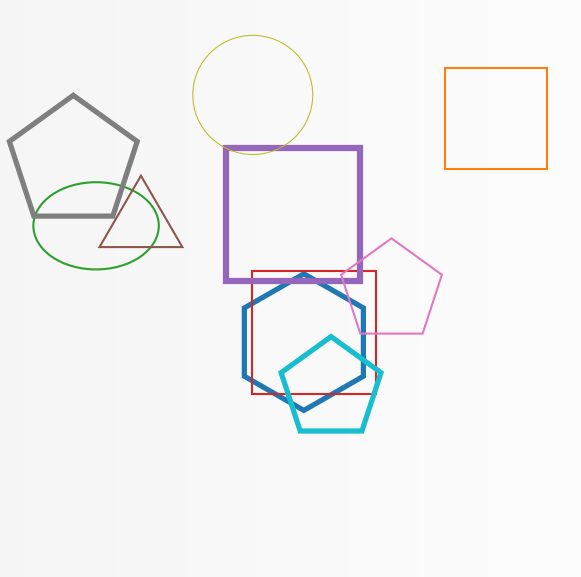[{"shape": "hexagon", "thickness": 2.5, "radius": 0.59, "center": [0.523, 0.407]}, {"shape": "square", "thickness": 1, "radius": 0.44, "center": [0.853, 0.794]}, {"shape": "oval", "thickness": 1, "radius": 0.54, "center": [0.165, 0.608]}, {"shape": "square", "thickness": 1, "radius": 0.53, "center": [0.54, 0.424]}, {"shape": "square", "thickness": 3, "radius": 0.58, "center": [0.504, 0.628]}, {"shape": "triangle", "thickness": 1, "radius": 0.41, "center": [0.242, 0.612]}, {"shape": "pentagon", "thickness": 1, "radius": 0.46, "center": [0.674, 0.495]}, {"shape": "pentagon", "thickness": 2.5, "radius": 0.58, "center": [0.126, 0.718]}, {"shape": "circle", "thickness": 0.5, "radius": 0.52, "center": [0.435, 0.835]}, {"shape": "pentagon", "thickness": 2.5, "radius": 0.45, "center": [0.57, 0.326]}]